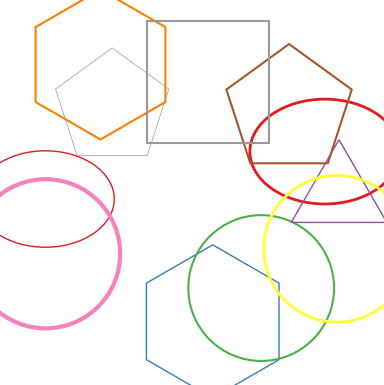[{"shape": "oval", "thickness": 1, "radius": 0.89, "center": [0.118, 0.483]}, {"shape": "oval", "thickness": 2, "radius": 0.97, "center": [0.843, 0.606]}, {"shape": "hexagon", "thickness": 1, "radius": 0.99, "center": [0.553, 0.165]}, {"shape": "circle", "thickness": 1.5, "radius": 0.95, "center": [0.678, 0.252]}, {"shape": "triangle", "thickness": 1, "radius": 0.72, "center": [0.881, 0.494]}, {"shape": "hexagon", "thickness": 1.5, "radius": 0.97, "center": [0.261, 0.832]}, {"shape": "circle", "thickness": 2, "radius": 0.95, "center": [0.875, 0.354]}, {"shape": "pentagon", "thickness": 1.5, "radius": 0.86, "center": [0.751, 0.714]}, {"shape": "circle", "thickness": 3, "radius": 0.97, "center": [0.118, 0.341]}, {"shape": "square", "thickness": 1.5, "radius": 0.79, "center": [0.54, 0.786]}, {"shape": "pentagon", "thickness": 0.5, "radius": 0.77, "center": [0.291, 0.721]}]